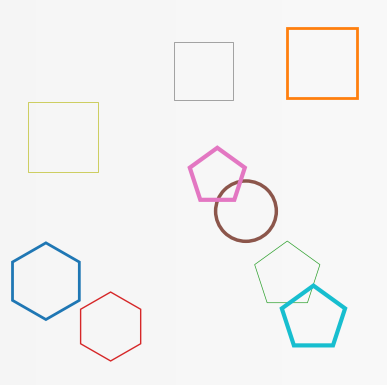[{"shape": "hexagon", "thickness": 2, "radius": 0.5, "center": [0.118, 0.27]}, {"shape": "square", "thickness": 2, "radius": 0.45, "center": [0.83, 0.836]}, {"shape": "pentagon", "thickness": 0.5, "radius": 0.44, "center": [0.741, 0.285]}, {"shape": "hexagon", "thickness": 1, "radius": 0.45, "center": [0.286, 0.152]}, {"shape": "circle", "thickness": 2.5, "radius": 0.39, "center": [0.635, 0.452]}, {"shape": "pentagon", "thickness": 3, "radius": 0.37, "center": [0.561, 0.541]}, {"shape": "square", "thickness": 0.5, "radius": 0.38, "center": [0.526, 0.815]}, {"shape": "square", "thickness": 0.5, "radius": 0.45, "center": [0.162, 0.643]}, {"shape": "pentagon", "thickness": 3, "radius": 0.43, "center": [0.809, 0.172]}]